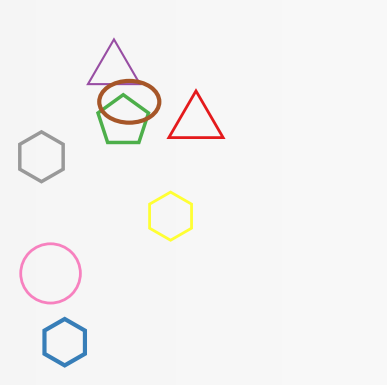[{"shape": "triangle", "thickness": 2, "radius": 0.4, "center": [0.506, 0.683]}, {"shape": "hexagon", "thickness": 3, "radius": 0.3, "center": [0.167, 0.111]}, {"shape": "pentagon", "thickness": 2.5, "radius": 0.34, "center": [0.318, 0.685]}, {"shape": "triangle", "thickness": 1.5, "radius": 0.39, "center": [0.294, 0.82]}, {"shape": "hexagon", "thickness": 2, "radius": 0.31, "center": [0.44, 0.439]}, {"shape": "oval", "thickness": 3, "radius": 0.39, "center": [0.334, 0.736]}, {"shape": "circle", "thickness": 2, "radius": 0.38, "center": [0.13, 0.29]}, {"shape": "hexagon", "thickness": 2.5, "radius": 0.32, "center": [0.107, 0.593]}]